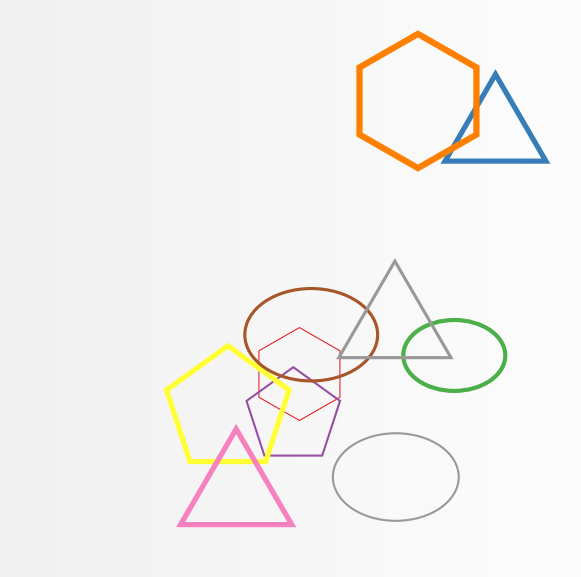[{"shape": "hexagon", "thickness": 0.5, "radius": 0.4, "center": [0.515, 0.351]}, {"shape": "triangle", "thickness": 2.5, "radius": 0.5, "center": [0.852, 0.77]}, {"shape": "oval", "thickness": 2, "radius": 0.44, "center": [0.782, 0.384]}, {"shape": "pentagon", "thickness": 1, "radius": 0.42, "center": [0.505, 0.279]}, {"shape": "hexagon", "thickness": 3, "radius": 0.58, "center": [0.719, 0.824]}, {"shape": "pentagon", "thickness": 2.5, "radius": 0.55, "center": [0.392, 0.29]}, {"shape": "oval", "thickness": 1.5, "radius": 0.57, "center": [0.535, 0.419]}, {"shape": "triangle", "thickness": 2.5, "radius": 0.55, "center": [0.406, 0.146]}, {"shape": "oval", "thickness": 1, "radius": 0.54, "center": [0.681, 0.173]}, {"shape": "triangle", "thickness": 1.5, "radius": 0.56, "center": [0.679, 0.436]}]